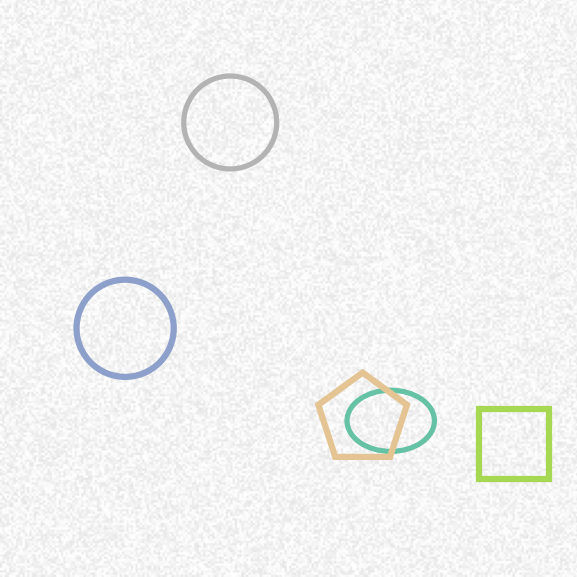[{"shape": "oval", "thickness": 2.5, "radius": 0.38, "center": [0.677, 0.27]}, {"shape": "circle", "thickness": 3, "radius": 0.42, "center": [0.217, 0.431]}, {"shape": "square", "thickness": 3, "radius": 0.3, "center": [0.89, 0.23]}, {"shape": "pentagon", "thickness": 3, "radius": 0.4, "center": [0.628, 0.273]}, {"shape": "circle", "thickness": 2.5, "radius": 0.4, "center": [0.399, 0.787]}]